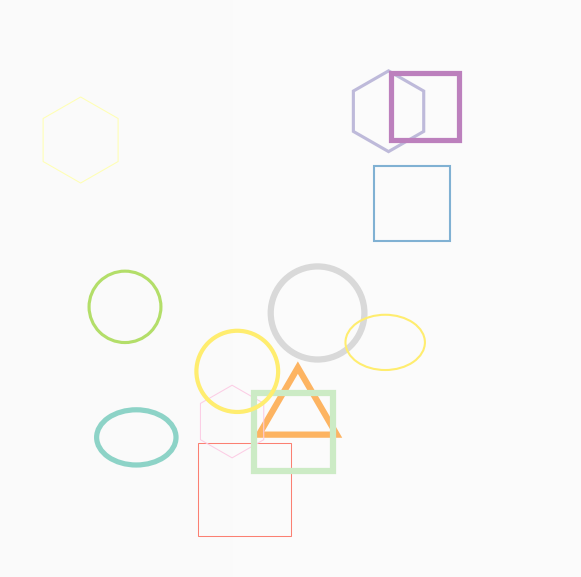[{"shape": "oval", "thickness": 2.5, "radius": 0.34, "center": [0.235, 0.242]}, {"shape": "hexagon", "thickness": 0.5, "radius": 0.37, "center": [0.139, 0.757]}, {"shape": "hexagon", "thickness": 1.5, "radius": 0.35, "center": [0.668, 0.807]}, {"shape": "square", "thickness": 0.5, "radius": 0.4, "center": [0.421, 0.152]}, {"shape": "square", "thickness": 1, "radius": 0.33, "center": [0.709, 0.647]}, {"shape": "triangle", "thickness": 3, "radius": 0.39, "center": [0.512, 0.285]}, {"shape": "circle", "thickness": 1.5, "radius": 0.31, "center": [0.215, 0.468]}, {"shape": "hexagon", "thickness": 0.5, "radius": 0.31, "center": [0.399, 0.269]}, {"shape": "circle", "thickness": 3, "radius": 0.4, "center": [0.546, 0.457]}, {"shape": "square", "thickness": 2.5, "radius": 0.29, "center": [0.731, 0.814]}, {"shape": "square", "thickness": 3, "radius": 0.34, "center": [0.505, 0.251]}, {"shape": "circle", "thickness": 2, "radius": 0.35, "center": [0.408, 0.356]}, {"shape": "oval", "thickness": 1, "radius": 0.34, "center": [0.663, 0.406]}]